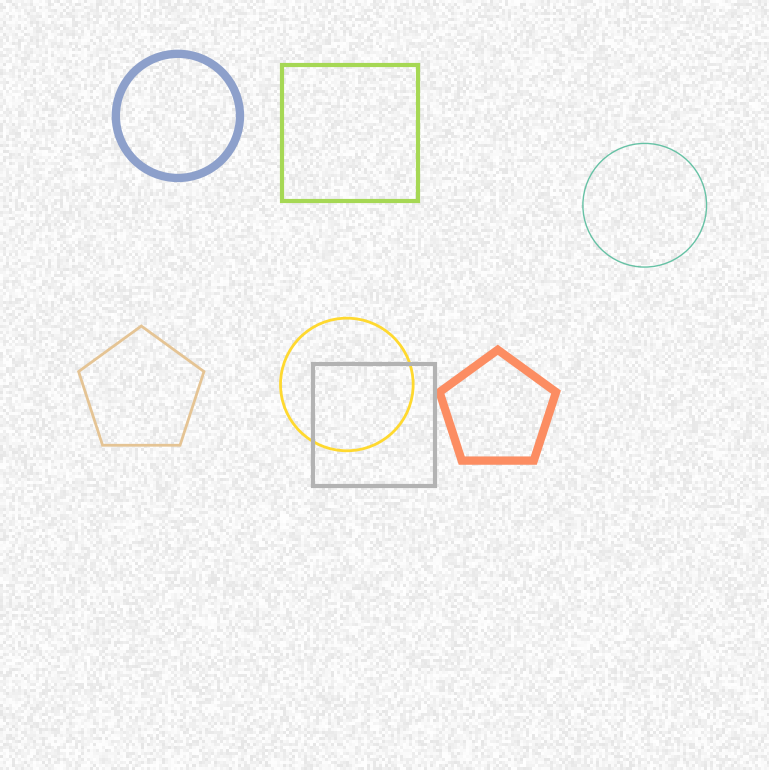[{"shape": "circle", "thickness": 0.5, "radius": 0.4, "center": [0.837, 0.733]}, {"shape": "pentagon", "thickness": 3, "radius": 0.4, "center": [0.646, 0.466]}, {"shape": "circle", "thickness": 3, "radius": 0.4, "center": [0.231, 0.849]}, {"shape": "square", "thickness": 1.5, "radius": 0.44, "center": [0.454, 0.827]}, {"shape": "circle", "thickness": 1, "radius": 0.43, "center": [0.45, 0.501]}, {"shape": "pentagon", "thickness": 1, "radius": 0.43, "center": [0.184, 0.491]}, {"shape": "square", "thickness": 1.5, "radius": 0.4, "center": [0.485, 0.448]}]